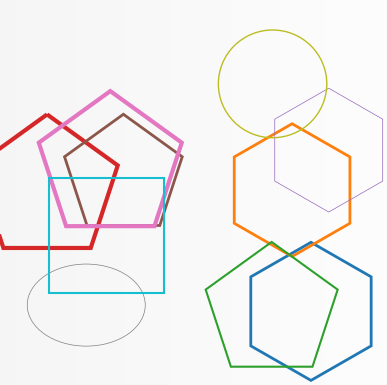[{"shape": "hexagon", "thickness": 2, "radius": 0.9, "center": [0.803, 0.191]}, {"shape": "hexagon", "thickness": 2, "radius": 0.86, "center": [0.754, 0.506]}, {"shape": "pentagon", "thickness": 1.5, "radius": 0.9, "center": [0.701, 0.192]}, {"shape": "pentagon", "thickness": 3, "radius": 0.96, "center": [0.121, 0.511]}, {"shape": "hexagon", "thickness": 0.5, "radius": 0.8, "center": [0.848, 0.61]}, {"shape": "pentagon", "thickness": 2, "radius": 0.8, "center": [0.318, 0.544]}, {"shape": "pentagon", "thickness": 3, "radius": 0.97, "center": [0.285, 0.569]}, {"shape": "oval", "thickness": 0.5, "radius": 0.76, "center": [0.223, 0.208]}, {"shape": "circle", "thickness": 1, "radius": 0.7, "center": [0.703, 0.782]}, {"shape": "square", "thickness": 1.5, "radius": 0.74, "center": [0.275, 0.388]}]